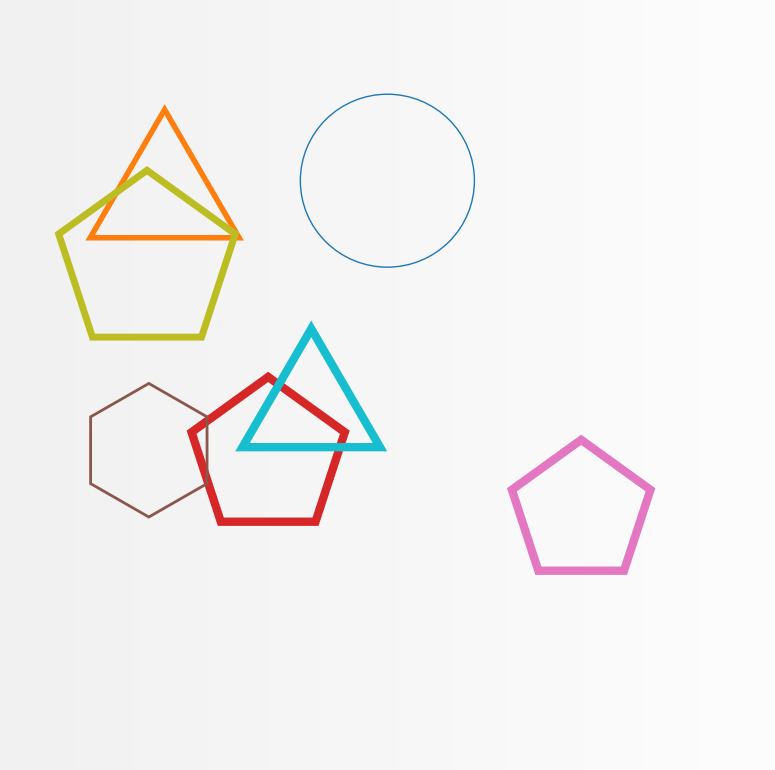[{"shape": "circle", "thickness": 0.5, "radius": 0.56, "center": [0.5, 0.765]}, {"shape": "triangle", "thickness": 2, "radius": 0.55, "center": [0.212, 0.747]}, {"shape": "pentagon", "thickness": 3, "radius": 0.52, "center": [0.346, 0.407]}, {"shape": "hexagon", "thickness": 1, "radius": 0.43, "center": [0.192, 0.415]}, {"shape": "pentagon", "thickness": 3, "radius": 0.47, "center": [0.75, 0.335]}, {"shape": "pentagon", "thickness": 2.5, "radius": 0.6, "center": [0.19, 0.659]}, {"shape": "triangle", "thickness": 3, "radius": 0.51, "center": [0.402, 0.47]}]